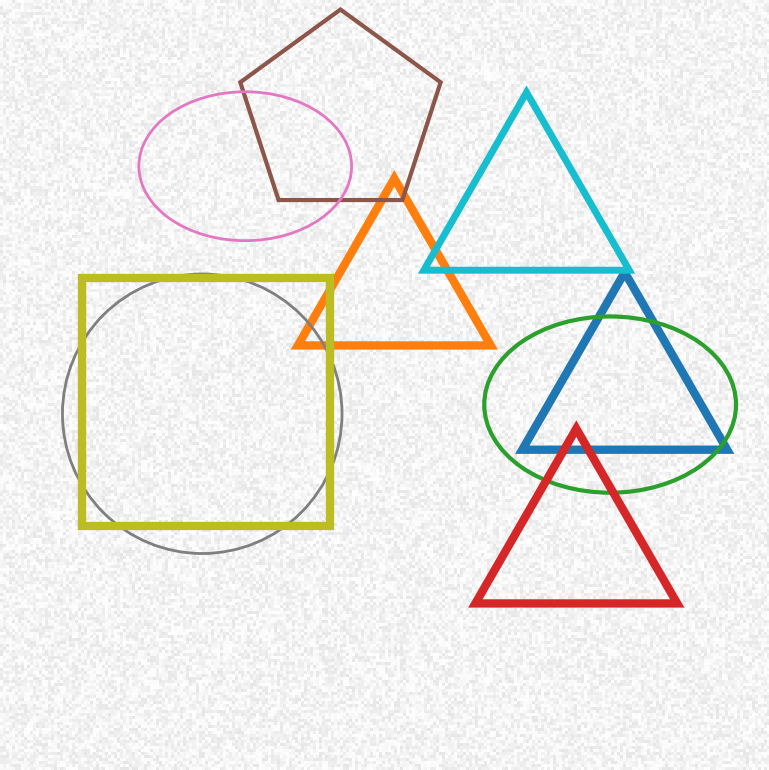[{"shape": "triangle", "thickness": 3, "radius": 0.77, "center": [0.811, 0.493]}, {"shape": "triangle", "thickness": 3, "radius": 0.72, "center": [0.512, 0.624]}, {"shape": "oval", "thickness": 1.5, "radius": 0.82, "center": [0.792, 0.475]}, {"shape": "triangle", "thickness": 3, "radius": 0.76, "center": [0.748, 0.292]}, {"shape": "pentagon", "thickness": 1.5, "radius": 0.68, "center": [0.442, 0.851]}, {"shape": "oval", "thickness": 1, "radius": 0.69, "center": [0.318, 0.784]}, {"shape": "circle", "thickness": 1, "radius": 0.91, "center": [0.263, 0.463]}, {"shape": "square", "thickness": 3, "radius": 0.8, "center": [0.267, 0.478]}, {"shape": "triangle", "thickness": 2.5, "radius": 0.77, "center": [0.684, 0.726]}]